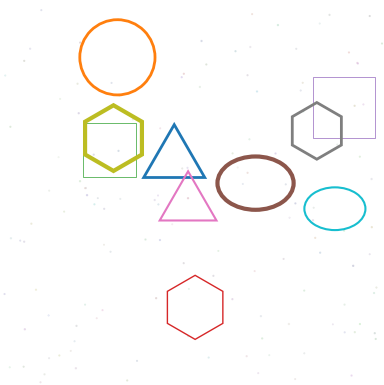[{"shape": "triangle", "thickness": 2, "radius": 0.46, "center": [0.453, 0.585]}, {"shape": "circle", "thickness": 2, "radius": 0.49, "center": [0.305, 0.851]}, {"shape": "square", "thickness": 0.5, "radius": 0.35, "center": [0.284, 0.611]}, {"shape": "hexagon", "thickness": 1, "radius": 0.42, "center": [0.507, 0.202]}, {"shape": "square", "thickness": 0.5, "radius": 0.4, "center": [0.893, 0.72]}, {"shape": "oval", "thickness": 3, "radius": 0.49, "center": [0.664, 0.524]}, {"shape": "triangle", "thickness": 1.5, "radius": 0.43, "center": [0.489, 0.47]}, {"shape": "hexagon", "thickness": 2, "radius": 0.37, "center": [0.823, 0.66]}, {"shape": "hexagon", "thickness": 3, "radius": 0.43, "center": [0.295, 0.641]}, {"shape": "oval", "thickness": 1.5, "radius": 0.4, "center": [0.87, 0.458]}]